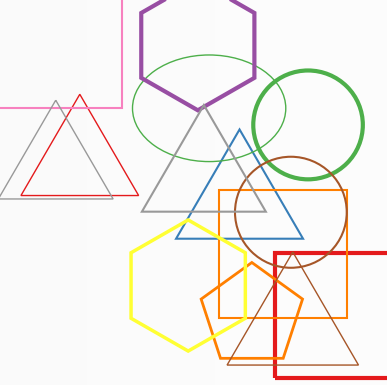[{"shape": "square", "thickness": 3, "radius": 0.81, "center": [0.871, 0.18]}, {"shape": "triangle", "thickness": 1, "radius": 0.88, "center": [0.206, 0.58]}, {"shape": "triangle", "thickness": 1.5, "radius": 0.95, "center": [0.618, 0.475]}, {"shape": "oval", "thickness": 1, "radius": 0.99, "center": [0.54, 0.719]}, {"shape": "circle", "thickness": 3, "radius": 0.71, "center": [0.795, 0.676]}, {"shape": "hexagon", "thickness": 3, "radius": 0.84, "center": [0.511, 0.882]}, {"shape": "pentagon", "thickness": 2, "radius": 0.69, "center": [0.65, 0.181]}, {"shape": "square", "thickness": 1.5, "radius": 0.83, "center": [0.73, 0.34]}, {"shape": "hexagon", "thickness": 2.5, "radius": 0.85, "center": [0.486, 0.258]}, {"shape": "circle", "thickness": 1.5, "radius": 0.72, "center": [0.751, 0.449]}, {"shape": "triangle", "thickness": 1, "radius": 0.98, "center": [0.756, 0.15]}, {"shape": "square", "thickness": 1.5, "radius": 0.87, "center": [0.141, 0.894]}, {"shape": "triangle", "thickness": 1.5, "radius": 0.92, "center": [0.526, 0.543]}, {"shape": "triangle", "thickness": 1, "radius": 0.86, "center": [0.144, 0.569]}]